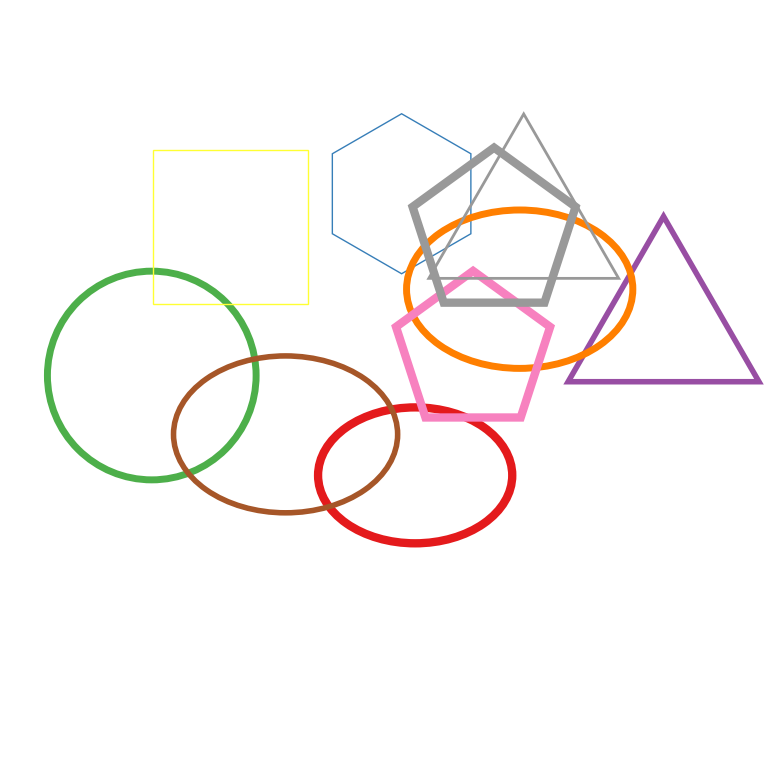[{"shape": "oval", "thickness": 3, "radius": 0.63, "center": [0.539, 0.383]}, {"shape": "hexagon", "thickness": 0.5, "radius": 0.52, "center": [0.522, 0.748]}, {"shape": "circle", "thickness": 2.5, "radius": 0.68, "center": [0.197, 0.512]}, {"shape": "triangle", "thickness": 2, "radius": 0.72, "center": [0.862, 0.576]}, {"shape": "oval", "thickness": 2.5, "radius": 0.73, "center": [0.675, 0.624]}, {"shape": "square", "thickness": 0.5, "radius": 0.5, "center": [0.3, 0.705]}, {"shape": "oval", "thickness": 2, "radius": 0.73, "center": [0.371, 0.436]}, {"shape": "pentagon", "thickness": 3, "radius": 0.53, "center": [0.614, 0.543]}, {"shape": "pentagon", "thickness": 3, "radius": 0.56, "center": [0.642, 0.697]}, {"shape": "triangle", "thickness": 1, "radius": 0.71, "center": [0.68, 0.71]}]